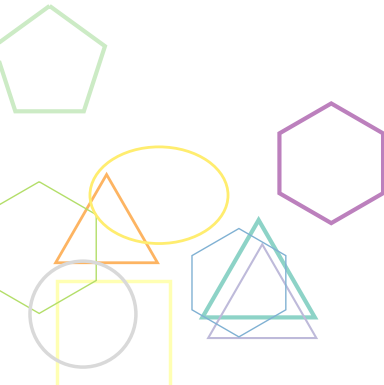[{"shape": "triangle", "thickness": 3, "radius": 0.84, "center": [0.672, 0.26]}, {"shape": "square", "thickness": 2.5, "radius": 0.73, "center": [0.294, 0.124]}, {"shape": "triangle", "thickness": 1.5, "radius": 0.81, "center": [0.681, 0.203]}, {"shape": "hexagon", "thickness": 1, "radius": 0.7, "center": [0.621, 0.266]}, {"shape": "triangle", "thickness": 2, "radius": 0.76, "center": [0.277, 0.394]}, {"shape": "hexagon", "thickness": 1, "radius": 0.86, "center": [0.102, 0.357]}, {"shape": "circle", "thickness": 2.5, "radius": 0.69, "center": [0.215, 0.184]}, {"shape": "hexagon", "thickness": 3, "radius": 0.78, "center": [0.86, 0.576]}, {"shape": "pentagon", "thickness": 3, "radius": 0.76, "center": [0.129, 0.833]}, {"shape": "oval", "thickness": 2, "radius": 0.9, "center": [0.413, 0.493]}]